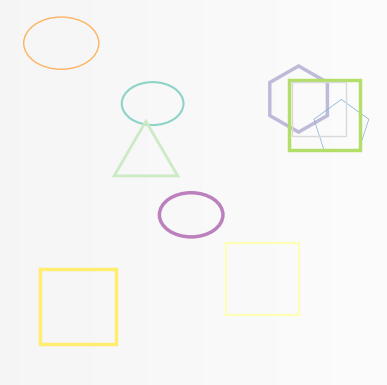[{"shape": "oval", "thickness": 1.5, "radius": 0.4, "center": [0.394, 0.731]}, {"shape": "square", "thickness": 1.5, "radius": 0.47, "center": [0.678, 0.276]}, {"shape": "hexagon", "thickness": 2.5, "radius": 0.43, "center": [0.771, 0.743]}, {"shape": "pentagon", "thickness": 0.5, "radius": 0.37, "center": [0.881, 0.667]}, {"shape": "oval", "thickness": 1, "radius": 0.48, "center": [0.158, 0.888]}, {"shape": "square", "thickness": 2.5, "radius": 0.46, "center": [0.836, 0.701]}, {"shape": "square", "thickness": 1, "radius": 0.35, "center": [0.823, 0.716]}, {"shape": "oval", "thickness": 2.5, "radius": 0.41, "center": [0.493, 0.442]}, {"shape": "triangle", "thickness": 2, "radius": 0.47, "center": [0.377, 0.59]}, {"shape": "square", "thickness": 2.5, "radius": 0.49, "center": [0.201, 0.203]}]